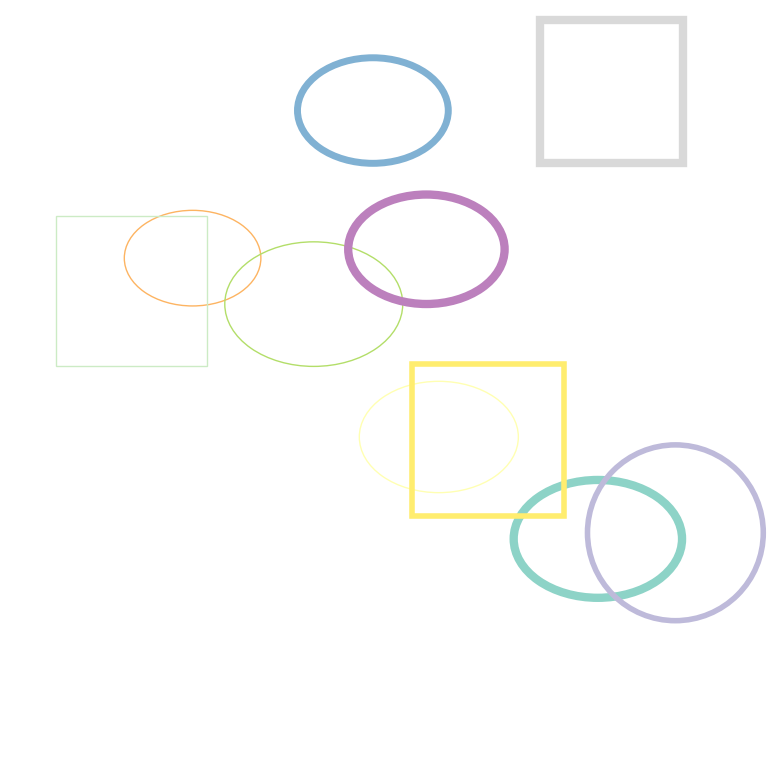[{"shape": "oval", "thickness": 3, "radius": 0.55, "center": [0.776, 0.3]}, {"shape": "oval", "thickness": 0.5, "radius": 0.52, "center": [0.57, 0.432]}, {"shape": "circle", "thickness": 2, "radius": 0.57, "center": [0.877, 0.308]}, {"shape": "oval", "thickness": 2.5, "radius": 0.49, "center": [0.484, 0.856]}, {"shape": "oval", "thickness": 0.5, "radius": 0.44, "center": [0.25, 0.665]}, {"shape": "oval", "thickness": 0.5, "radius": 0.58, "center": [0.407, 0.605]}, {"shape": "square", "thickness": 3, "radius": 0.46, "center": [0.795, 0.881]}, {"shape": "oval", "thickness": 3, "radius": 0.51, "center": [0.554, 0.676]}, {"shape": "square", "thickness": 0.5, "radius": 0.49, "center": [0.171, 0.622]}, {"shape": "square", "thickness": 2, "radius": 0.49, "center": [0.634, 0.429]}]